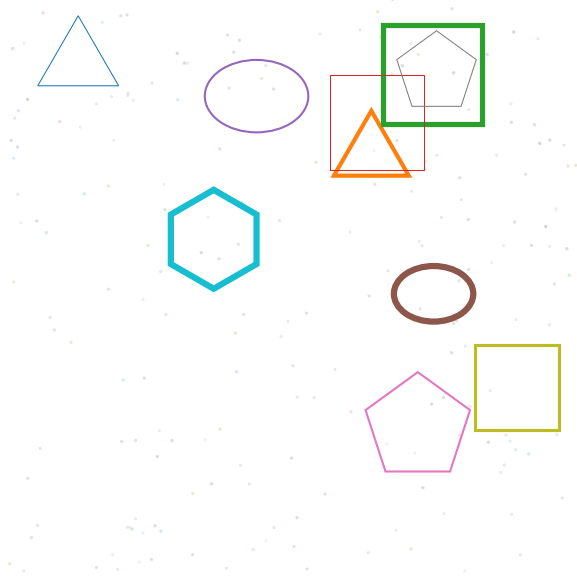[{"shape": "triangle", "thickness": 0.5, "radius": 0.4, "center": [0.135, 0.891]}, {"shape": "triangle", "thickness": 2, "radius": 0.37, "center": [0.643, 0.732]}, {"shape": "square", "thickness": 2.5, "radius": 0.43, "center": [0.748, 0.87]}, {"shape": "square", "thickness": 0.5, "radius": 0.41, "center": [0.653, 0.787]}, {"shape": "oval", "thickness": 1, "radius": 0.45, "center": [0.444, 0.833]}, {"shape": "oval", "thickness": 3, "radius": 0.34, "center": [0.751, 0.49]}, {"shape": "pentagon", "thickness": 1, "radius": 0.48, "center": [0.723, 0.26]}, {"shape": "pentagon", "thickness": 0.5, "radius": 0.36, "center": [0.756, 0.874]}, {"shape": "square", "thickness": 1.5, "radius": 0.37, "center": [0.895, 0.328]}, {"shape": "hexagon", "thickness": 3, "radius": 0.43, "center": [0.37, 0.585]}]